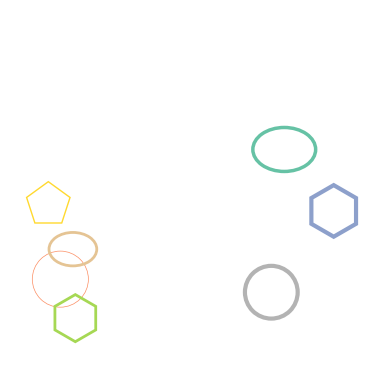[{"shape": "oval", "thickness": 2.5, "radius": 0.41, "center": [0.738, 0.612]}, {"shape": "circle", "thickness": 0.5, "radius": 0.36, "center": [0.157, 0.275]}, {"shape": "hexagon", "thickness": 3, "radius": 0.33, "center": [0.867, 0.452]}, {"shape": "hexagon", "thickness": 2, "radius": 0.31, "center": [0.196, 0.174]}, {"shape": "pentagon", "thickness": 1, "radius": 0.3, "center": [0.125, 0.469]}, {"shape": "oval", "thickness": 2, "radius": 0.31, "center": [0.189, 0.353]}, {"shape": "circle", "thickness": 3, "radius": 0.34, "center": [0.705, 0.241]}]